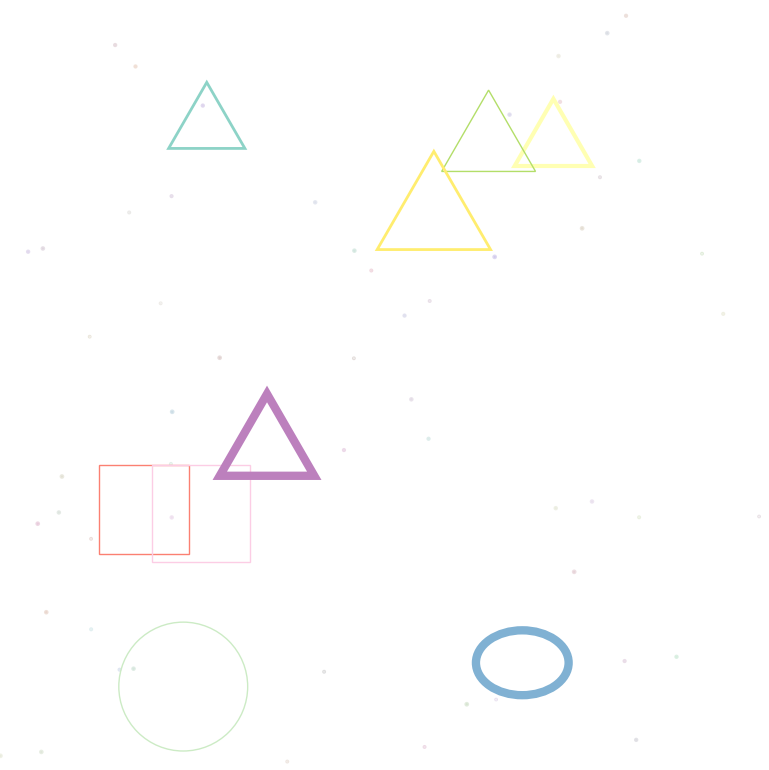[{"shape": "triangle", "thickness": 1, "radius": 0.29, "center": [0.269, 0.836]}, {"shape": "triangle", "thickness": 1.5, "radius": 0.29, "center": [0.719, 0.813]}, {"shape": "square", "thickness": 0.5, "radius": 0.29, "center": [0.187, 0.339]}, {"shape": "oval", "thickness": 3, "radius": 0.3, "center": [0.678, 0.139]}, {"shape": "triangle", "thickness": 0.5, "radius": 0.35, "center": [0.635, 0.813]}, {"shape": "square", "thickness": 0.5, "radius": 0.32, "center": [0.261, 0.333]}, {"shape": "triangle", "thickness": 3, "radius": 0.35, "center": [0.347, 0.418]}, {"shape": "circle", "thickness": 0.5, "radius": 0.42, "center": [0.238, 0.108]}, {"shape": "triangle", "thickness": 1, "radius": 0.43, "center": [0.563, 0.718]}]